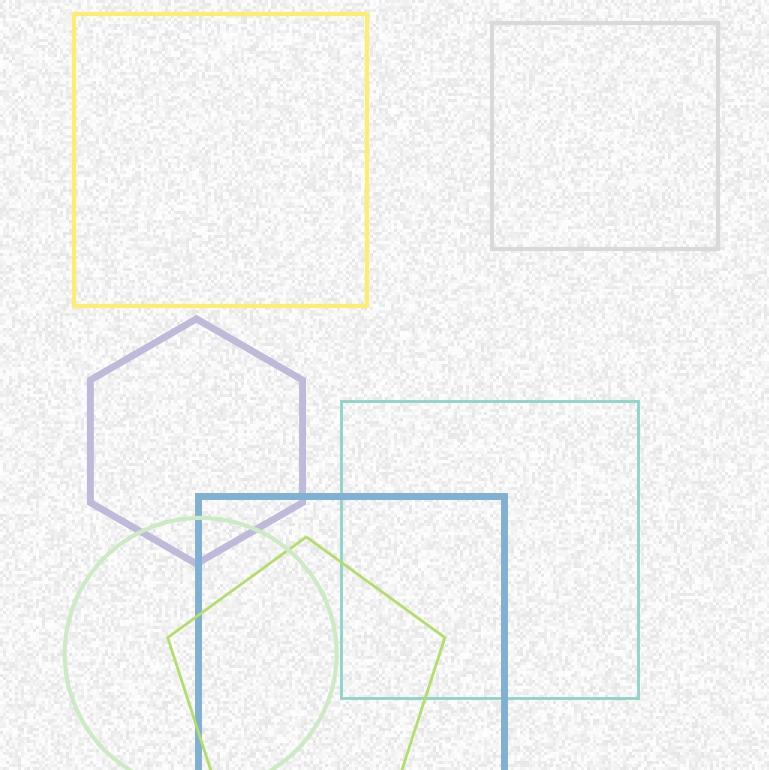[{"shape": "square", "thickness": 1, "radius": 0.96, "center": [0.636, 0.286]}, {"shape": "hexagon", "thickness": 2.5, "radius": 0.8, "center": [0.255, 0.427]}, {"shape": "square", "thickness": 2.5, "radius": 0.99, "center": [0.456, 0.157]}, {"shape": "pentagon", "thickness": 1, "radius": 0.95, "center": [0.398, 0.113]}, {"shape": "square", "thickness": 1.5, "radius": 0.73, "center": [0.786, 0.823]}, {"shape": "circle", "thickness": 1.5, "radius": 0.88, "center": [0.261, 0.151]}, {"shape": "square", "thickness": 1.5, "radius": 0.95, "center": [0.286, 0.792]}]